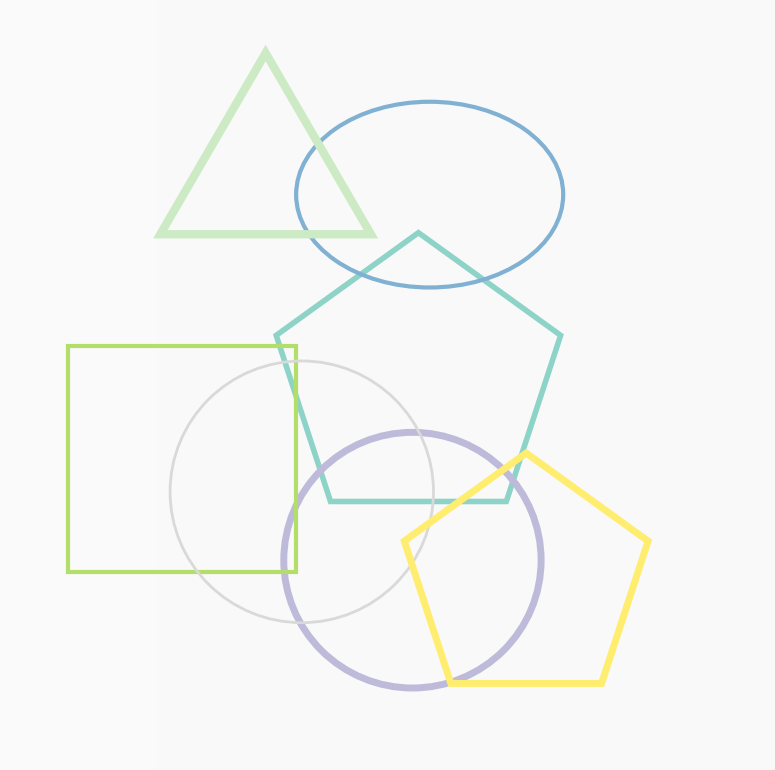[{"shape": "pentagon", "thickness": 2, "radius": 0.96, "center": [0.54, 0.505]}, {"shape": "circle", "thickness": 2.5, "radius": 0.83, "center": [0.532, 0.273]}, {"shape": "oval", "thickness": 1.5, "radius": 0.86, "center": [0.554, 0.747]}, {"shape": "square", "thickness": 1.5, "radius": 0.74, "center": [0.235, 0.404]}, {"shape": "circle", "thickness": 1, "radius": 0.85, "center": [0.389, 0.361]}, {"shape": "triangle", "thickness": 3, "radius": 0.78, "center": [0.343, 0.774]}, {"shape": "pentagon", "thickness": 2.5, "radius": 0.83, "center": [0.679, 0.246]}]